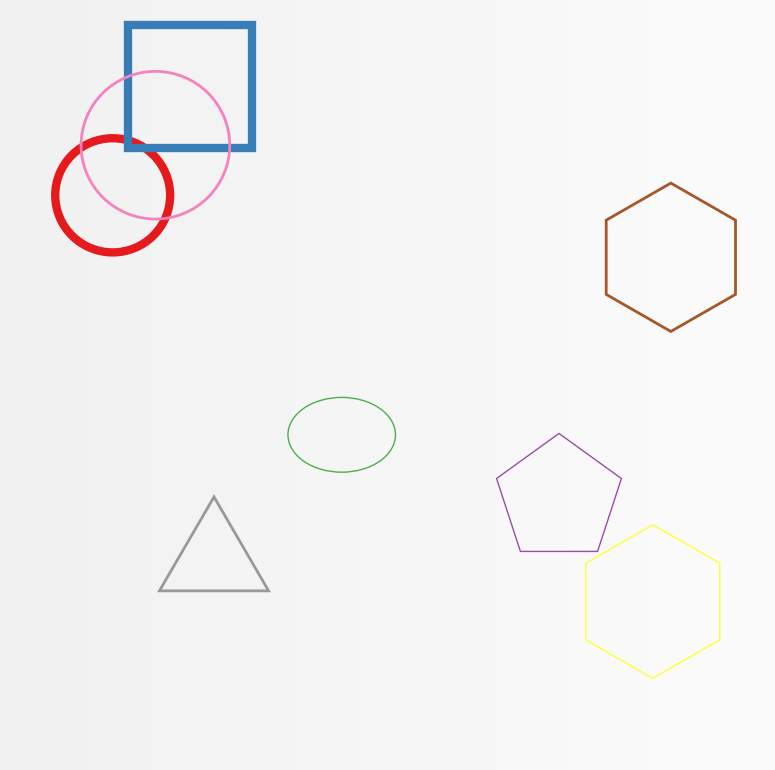[{"shape": "circle", "thickness": 3, "radius": 0.37, "center": [0.145, 0.746]}, {"shape": "square", "thickness": 3, "radius": 0.4, "center": [0.245, 0.888]}, {"shape": "oval", "thickness": 0.5, "radius": 0.35, "center": [0.441, 0.435]}, {"shape": "pentagon", "thickness": 0.5, "radius": 0.42, "center": [0.721, 0.352]}, {"shape": "hexagon", "thickness": 0.5, "radius": 0.5, "center": [0.842, 0.219]}, {"shape": "hexagon", "thickness": 1, "radius": 0.48, "center": [0.866, 0.666]}, {"shape": "circle", "thickness": 1, "radius": 0.48, "center": [0.201, 0.811]}, {"shape": "triangle", "thickness": 1, "radius": 0.41, "center": [0.276, 0.273]}]